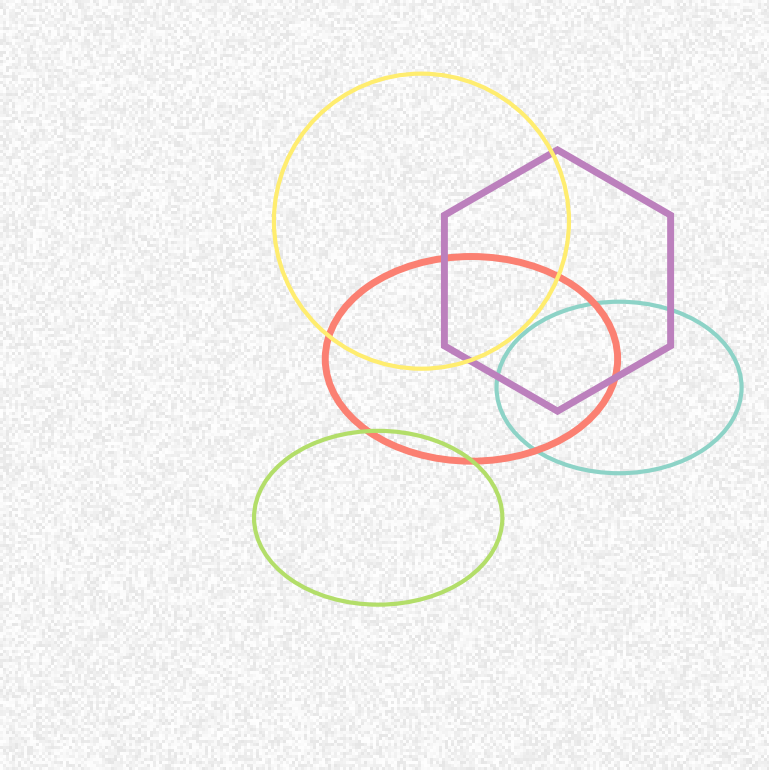[{"shape": "oval", "thickness": 1.5, "radius": 0.8, "center": [0.804, 0.497]}, {"shape": "oval", "thickness": 2.5, "radius": 0.95, "center": [0.612, 0.534]}, {"shape": "oval", "thickness": 1.5, "radius": 0.81, "center": [0.491, 0.328]}, {"shape": "hexagon", "thickness": 2.5, "radius": 0.85, "center": [0.724, 0.636]}, {"shape": "circle", "thickness": 1.5, "radius": 0.96, "center": [0.547, 0.713]}]